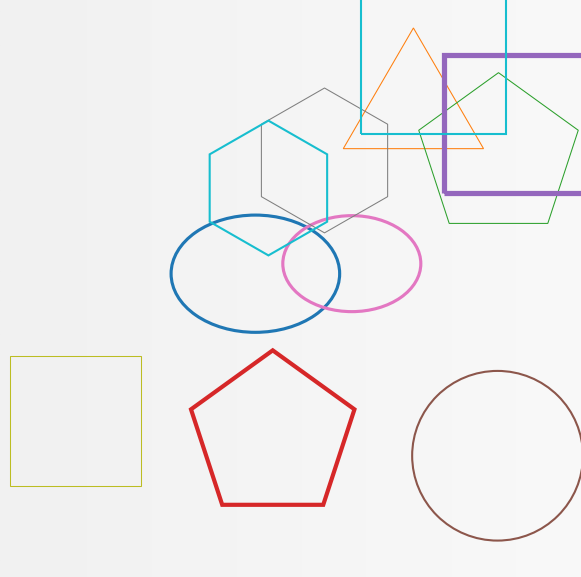[{"shape": "oval", "thickness": 1.5, "radius": 0.73, "center": [0.439, 0.525]}, {"shape": "triangle", "thickness": 0.5, "radius": 0.7, "center": [0.711, 0.811]}, {"shape": "pentagon", "thickness": 0.5, "radius": 0.72, "center": [0.858, 0.729]}, {"shape": "pentagon", "thickness": 2, "radius": 0.74, "center": [0.469, 0.245]}, {"shape": "square", "thickness": 2.5, "radius": 0.6, "center": [0.882, 0.785]}, {"shape": "circle", "thickness": 1, "radius": 0.73, "center": [0.856, 0.21]}, {"shape": "oval", "thickness": 1.5, "radius": 0.59, "center": [0.605, 0.543]}, {"shape": "hexagon", "thickness": 0.5, "radius": 0.63, "center": [0.558, 0.721]}, {"shape": "square", "thickness": 0.5, "radius": 0.56, "center": [0.131, 0.27]}, {"shape": "hexagon", "thickness": 1, "radius": 0.58, "center": [0.462, 0.674]}, {"shape": "square", "thickness": 1, "radius": 0.62, "center": [0.745, 0.892]}]